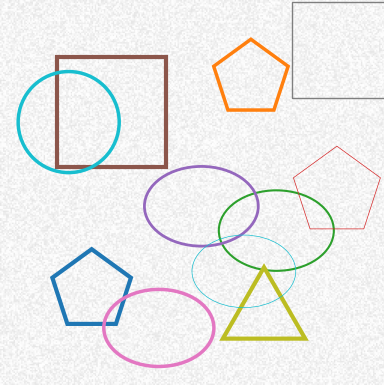[{"shape": "pentagon", "thickness": 3, "radius": 0.54, "center": [0.238, 0.245]}, {"shape": "pentagon", "thickness": 2.5, "radius": 0.51, "center": [0.652, 0.796]}, {"shape": "oval", "thickness": 1.5, "radius": 0.75, "center": [0.718, 0.401]}, {"shape": "pentagon", "thickness": 0.5, "radius": 0.59, "center": [0.875, 0.502]}, {"shape": "oval", "thickness": 2, "radius": 0.74, "center": [0.523, 0.464]}, {"shape": "square", "thickness": 3, "radius": 0.71, "center": [0.29, 0.71]}, {"shape": "oval", "thickness": 2.5, "radius": 0.71, "center": [0.413, 0.148]}, {"shape": "square", "thickness": 1, "radius": 0.62, "center": [0.883, 0.87]}, {"shape": "triangle", "thickness": 3, "radius": 0.62, "center": [0.686, 0.182]}, {"shape": "oval", "thickness": 0.5, "radius": 0.67, "center": [0.633, 0.295]}, {"shape": "circle", "thickness": 2.5, "radius": 0.66, "center": [0.178, 0.683]}]